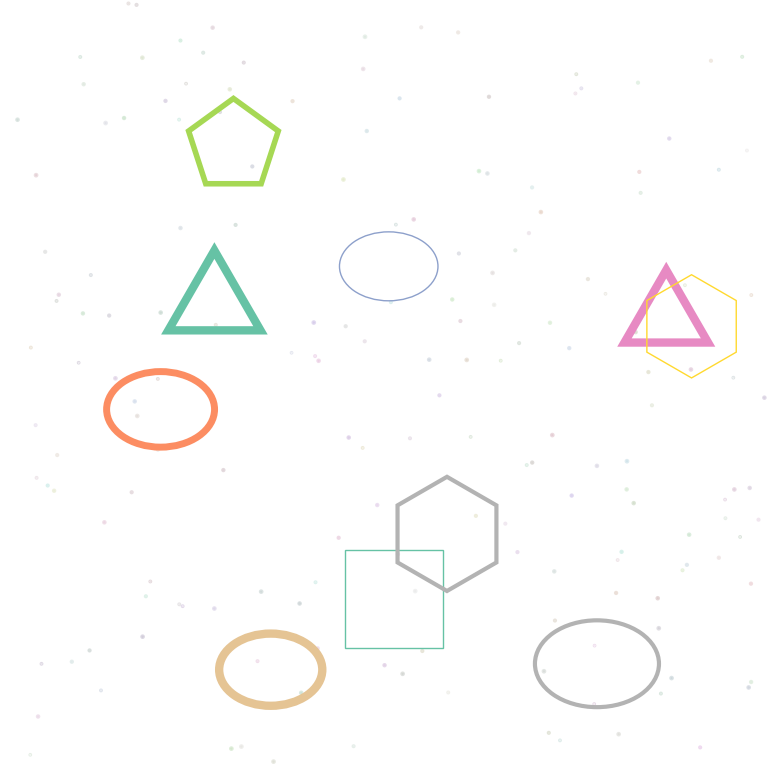[{"shape": "triangle", "thickness": 3, "radius": 0.35, "center": [0.278, 0.606]}, {"shape": "square", "thickness": 0.5, "radius": 0.32, "center": [0.511, 0.222]}, {"shape": "oval", "thickness": 2.5, "radius": 0.35, "center": [0.209, 0.468]}, {"shape": "oval", "thickness": 0.5, "radius": 0.32, "center": [0.505, 0.654]}, {"shape": "triangle", "thickness": 3, "radius": 0.31, "center": [0.865, 0.586]}, {"shape": "pentagon", "thickness": 2, "radius": 0.31, "center": [0.303, 0.811]}, {"shape": "hexagon", "thickness": 0.5, "radius": 0.34, "center": [0.898, 0.576]}, {"shape": "oval", "thickness": 3, "radius": 0.33, "center": [0.352, 0.13]}, {"shape": "oval", "thickness": 1.5, "radius": 0.4, "center": [0.775, 0.138]}, {"shape": "hexagon", "thickness": 1.5, "radius": 0.37, "center": [0.58, 0.307]}]